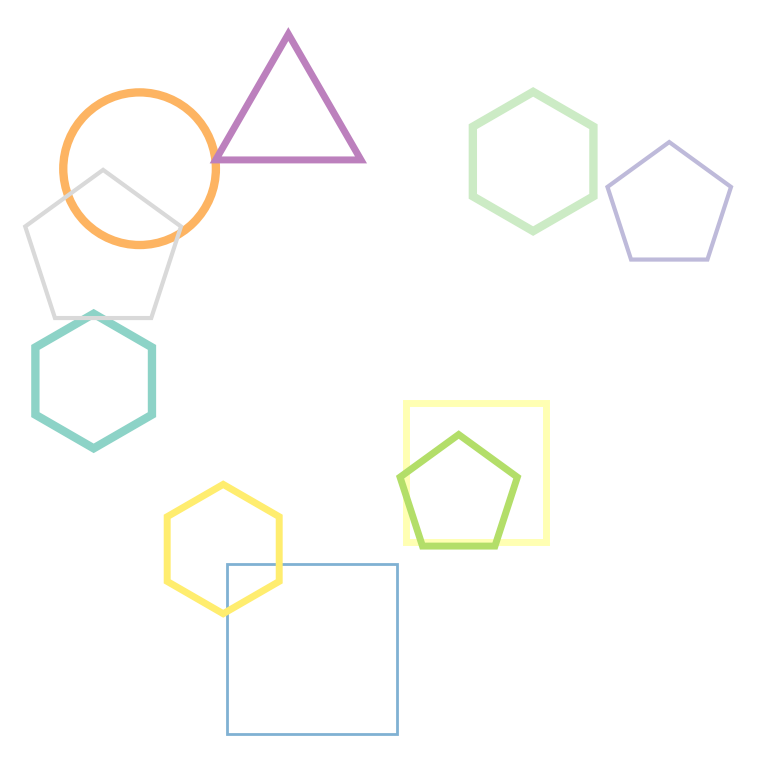[{"shape": "hexagon", "thickness": 3, "radius": 0.44, "center": [0.122, 0.505]}, {"shape": "square", "thickness": 2.5, "radius": 0.45, "center": [0.618, 0.387]}, {"shape": "pentagon", "thickness": 1.5, "radius": 0.42, "center": [0.869, 0.731]}, {"shape": "square", "thickness": 1, "radius": 0.55, "center": [0.406, 0.157]}, {"shape": "circle", "thickness": 3, "radius": 0.5, "center": [0.181, 0.781]}, {"shape": "pentagon", "thickness": 2.5, "radius": 0.4, "center": [0.596, 0.356]}, {"shape": "pentagon", "thickness": 1.5, "radius": 0.53, "center": [0.134, 0.673]}, {"shape": "triangle", "thickness": 2.5, "radius": 0.54, "center": [0.374, 0.847]}, {"shape": "hexagon", "thickness": 3, "radius": 0.45, "center": [0.692, 0.79]}, {"shape": "hexagon", "thickness": 2.5, "radius": 0.42, "center": [0.29, 0.287]}]